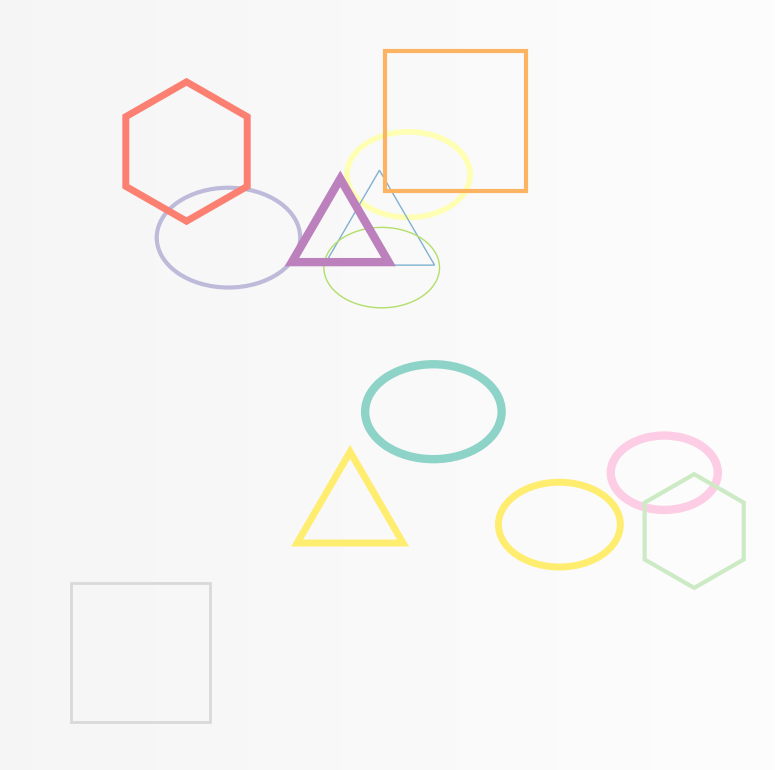[{"shape": "oval", "thickness": 3, "radius": 0.44, "center": [0.559, 0.465]}, {"shape": "oval", "thickness": 2, "radius": 0.4, "center": [0.527, 0.773]}, {"shape": "oval", "thickness": 1.5, "radius": 0.46, "center": [0.295, 0.691]}, {"shape": "hexagon", "thickness": 2.5, "radius": 0.45, "center": [0.241, 0.803]}, {"shape": "triangle", "thickness": 0.5, "radius": 0.41, "center": [0.49, 0.697]}, {"shape": "square", "thickness": 1.5, "radius": 0.45, "center": [0.588, 0.842]}, {"shape": "oval", "thickness": 0.5, "radius": 0.37, "center": [0.493, 0.652]}, {"shape": "oval", "thickness": 3, "radius": 0.35, "center": [0.857, 0.386]}, {"shape": "square", "thickness": 1, "radius": 0.45, "center": [0.181, 0.153]}, {"shape": "triangle", "thickness": 3, "radius": 0.36, "center": [0.439, 0.696]}, {"shape": "hexagon", "thickness": 1.5, "radius": 0.37, "center": [0.896, 0.31]}, {"shape": "oval", "thickness": 2.5, "radius": 0.39, "center": [0.722, 0.319]}, {"shape": "triangle", "thickness": 2.5, "radius": 0.39, "center": [0.452, 0.334]}]